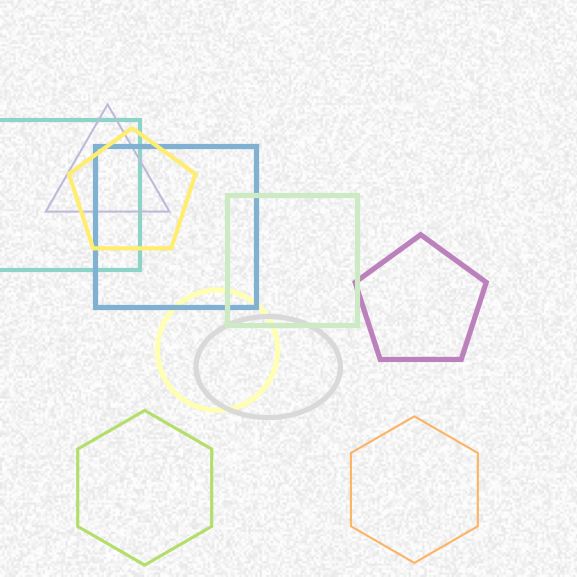[{"shape": "square", "thickness": 2, "radius": 0.65, "center": [0.113, 0.662]}, {"shape": "circle", "thickness": 2.5, "radius": 0.52, "center": [0.377, 0.393]}, {"shape": "triangle", "thickness": 1, "radius": 0.62, "center": [0.186, 0.695]}, {"shape": "square", "thickness": 2.5, "radius": 0.7, "center": [0.303, 0.607]}, {"shape": "hexagon", "thickness": 1, "radius": 0.63, "center": [0.718, 0.151]}, {"shape": "hexagon", "thickness": 1.5, "radius": 0.67, "center": [0.251, 0.155]}, {"shape": "oval", "thickness": 2.5, "radius": 0.63, "center": [0.464, 0.364]}, {"shape": "pentagon", "thickness": 2.5, "radius": 0.6, "center": [0.728, 0.473]}, {"shape": "square", "thickness": 2.5, "radius": 0.56, "center": [0.505, 0.548]}, {"shape": "pentagon", "thickness": 2, "radius": 0.58, "center": [0.229, 0.662]}]